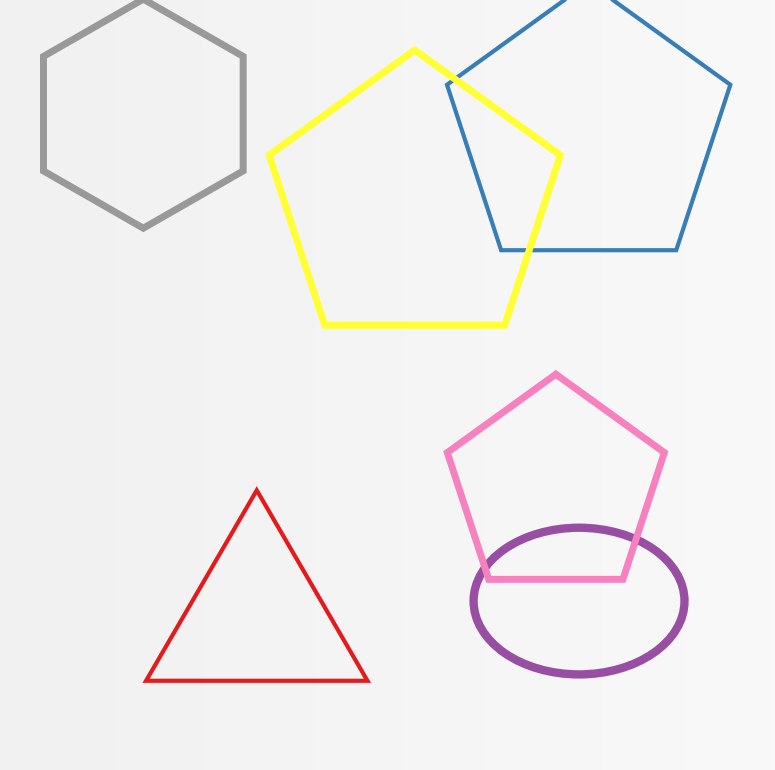[{"shape": "triangle", "thickness": 1.5, "radius": 0.82, "center": [0.331, 0.198]}, {"shape": "pentagon", "thickness": 1.5, "radius": 0.96, "center": [0.76, 0.831]}, {"shape": "oval", "thickness": 3, "radius": 0.68, "center": [0.747, 0.219]}, {"shape": "pentagon", "thickness": 2.5, "radius": 0.99, "center": [0.535, 0.737]}, {"shape": "pentagon", "thickness": 2.5, "radius": 0.74, "center": [0.717, 0.367]}, {"shape": "hexagon", "thickness": 2.5, "radius": 0.74, "center": [0.185, 0.852]}]